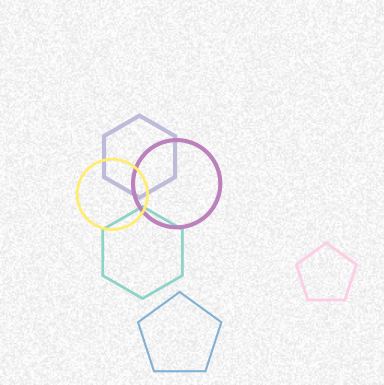[{"shape": "hexagon", "thickness": 2, "radius": 0.6, "center": [0.37, 0.344]}, {"shape": "hexagon", "thickness": 3, "radius": 0.53, "center": [0.362, 0.593]}, {"shape": "pentagon", "thickness": 1.5, "radius": 0.57, "center": [0.467, 0.128]}, {"shape": "pentagon", "thickness": 2, "radius": 0.41, "center": [0.848, 0.287]}, {"shape": "circle", "thickness": 3, "radius": 0.57, "center": [0.459, 0.523]}, {"shape": "circle", "thickness": 2, "radius": 0.46, "center": [0.292, 0.495]}]